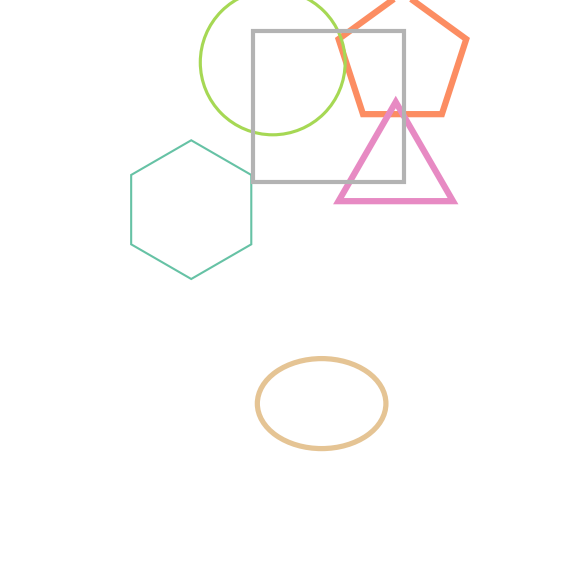[{"shape": "hexagon", "thickness": 1, "radius": 0.6, "center": [0.331, 0.636]}, {"shape": "pentagon", "thickness": 3, "radius": 0.58, "center": [0.697, 0.895]}, {"shape": "triangle", "thickness": 3, "radius": 0.57, "center": [0.685, 0.708]}, {"shape": "circle", "thickness": 1.5, "radius": 0.63, "center": [0.472, 0.891]}, {"shape": "oval", "thickness": 2.5, "radius": 0.56, "center": [0.557, 0.3]}, {"shape": "square", "thickness": 2, "radius": 0.65, "center": [0.569, 0.815]}]